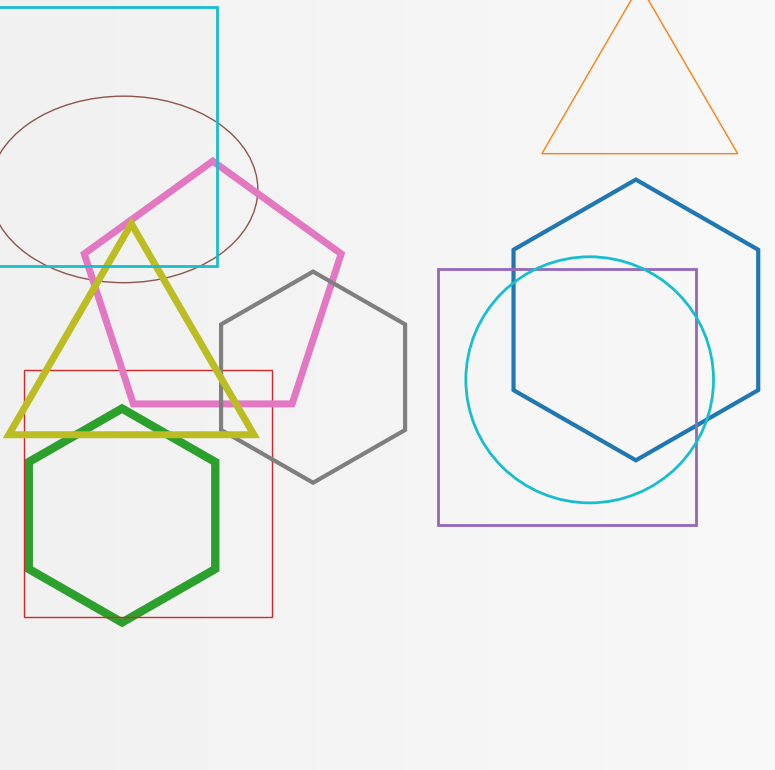[{"shape": "hexagon", "thickness": 1.5, "radius": 0.91, "center": [0.82, 0.584]}, {"shape": "triangle", "thickness": 0.5, "radius": 0.73, "center": [0.826, 0.873]}, {"shape": "hexagon", "thickness": 3, "radius": 0.69, "center": [0.157, 0.331]}, {"shape": "square", "thickness": 0.5, "radius": 0.8, "center": [0.191, 0.359]}, {"shape": "square", "thickness": 1, "radius": 0.83, "center": [0.732, 0.484]}, {"shape": "oval", "thickness": 0.5, "radius": 0.87, "center": [0.16, 0.754]}, {"shape": "pentagon", "thickness": 2.5, "radius": 0.87, "center": [0.274, 0.616]}, {"shape": "hexagon", "thickness": 1.5, "radius": 0.69, "center": [0.404, 0.51]}, {"shape": "triangle", "thickness": 2.5, "radius": 0.91, "center": [0.169, 0.527]}, {"shape": "circle", "thickness": 1, "radius": 0.8, "center": [0.761, 0.507]}, {"shape": "square", "thickness": 1, "radius": 0.84, "center": [0.112, 0.823]}]